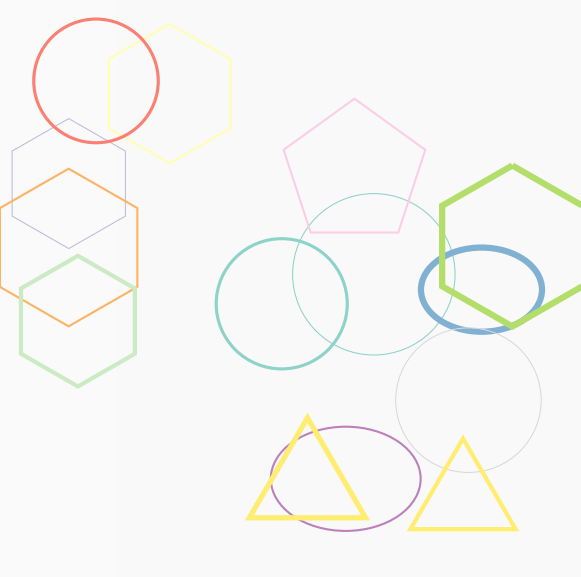[{"shape": "circle", "thickness": 0.5, "radius": 0.7, "center": [0.643, 0.524]}, {"shape": "circle", "thickness": 1.5, "radius": 0.56, "center": [0.485, 0.473]}, {"shape": "hexagon", "thickness": 1, "radius": 0.6, "center": [0.292, 0.837]}, {"shape": "hexagon", "thickness": 0.5, "radius": 0.56, "center": [0.118, 0.681]}, {"shape": "circle", "thickness": 1.5, "radius": 0.54, "center": [0.165, 0.859]}, {"shape": "oval", "thickness": 3, "radius": 0.52, "center": [0.828, 0.498]}, {"shape": "hexagon", "thickness": 1, "radius": 0.68, "center": [0.118, 0.571]}, {"shape": "hexagon", "thickness": 3, "radius": 0.7, "center": [0.881, 0.573]}, {"shape": "pentagon", "thickness": 1, "radius": 0.64, "center": [0.61, 0.7]}, {"shape": "circle", "thickness": 0.5, "radius": 0.63, "center": [0.806, 0.306]}, {"shape": "oval", "thickness": 1, "radius": 0.64, "center": [0.595, 0.17]}, {"shape": "hexagon", "thickness": 2, "radius": 0.57, "center": [0.134, 0.443]}, {"shape": "triangle", "thickness": 2, "radius": 0.52, "center": [0.797, 0.135]}, {"shape": "triangle", "thickness": 2.5, "radius": 0.58, "center": [0.529, 0.16]}]